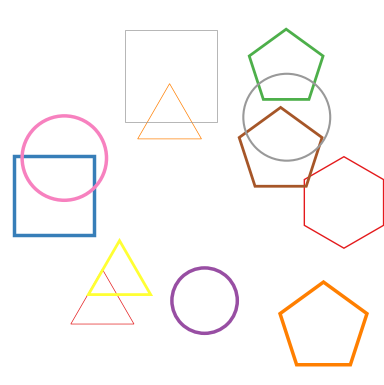[{"shape": "triangle", "thickness": 0.5, "radius": 0.47, "center": [0.266, 0.206]}, {"shape": "hexagon", "thickness": 1, "radius": 0.59, "center": [0.893, 0.474]}, {"shape": "square", "thickness": 2.5, "radius": 0.52, "center": [0.139, 0.492]}, {"shape": "pentagon", "thickness": 2, "radius": 0.5, "center": [0.743, 0.823]}, {"shape": "circle", "thickness": 2.5, "radius": 0.42, "center": [0.531, 0.219]}, {"shape": "triangle", "thickness": 0.5, "radius": 0.48, "center": [0.44, 0.687]}, {"shape": "pentagon", "thickness": 2.5, "radius": 0.59, "center": [0.84, 0.149]}, {"shape": "triangle", "thickness": 2, "radius": 0.47, "center": [0.31, 0.282]}, {"shape": "pentagon", "thickness": 2, "radius": 0.57, "center": [0.729, 0.608]}, {"shape": "circle", "thickness": 2.5, "radius": 0.55, "center": [0.167, 0.589]}, {"shape": "circle", "thickness": 1.5, "radius": 0.56, "center": [0.745, 0.696]}, {"shape": "square", "thickness": 0.5, "radius": 0.59, "center": [0.445, 0.802]}]